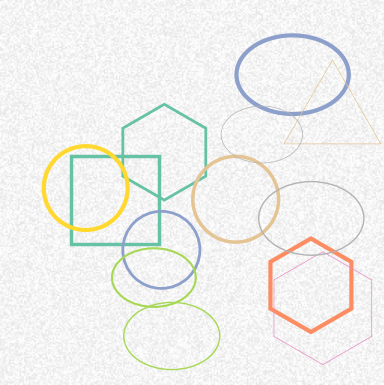[{"shape": "square", "thickness": 2.5, "radius": 0.57, "center": [0.298, 0.481]}, {"shape": "hexagon", "thickness": 2, "radius": 0.62, "center": [0.427, 0.605]}, {"shape": "hexagon", "thickness": 3, "radius": 0.61, "center": [0.808, 0.259]}, {"shape": "circle", "thickness": 2, "radius": 0.5, "center": [0.419, 0.351]}, {"shape": "oval", "thickness": 3, "radius": 0.73, "center": [0.76, 0.806]}, {"shape": "hexagon", "thickness": 0.5, "radius": 0.73, "center": [0.839, 0.2]}, {"shape": "oval", "thickness": 1, "radius": 0.62, "center": [0.446, 0.127]}, {"shape": "oval", "thickness": 1.5, "radius": 0.54, "center": [0.4, 0.279]}, {"shape": "circle", "thickness": 3, "radius": 0.54, "center": [0.223, 0.512]}, {"shape": "circle", "thickness": 2.5, "radius": 0.56, "center": [0.612, 0.483]}, {"shape": "triangle", "thickness": 0.5, "radius": 0.73, "center": [0.863, 0.699]}, {"shape": "oval", "thickness": 0.5, "radius": 0.53, "center": [0.68, 0.651]}, {"shape": "oval", "thickness": 1, "radius": 0.68, "center": [0.808, 0.433]}]